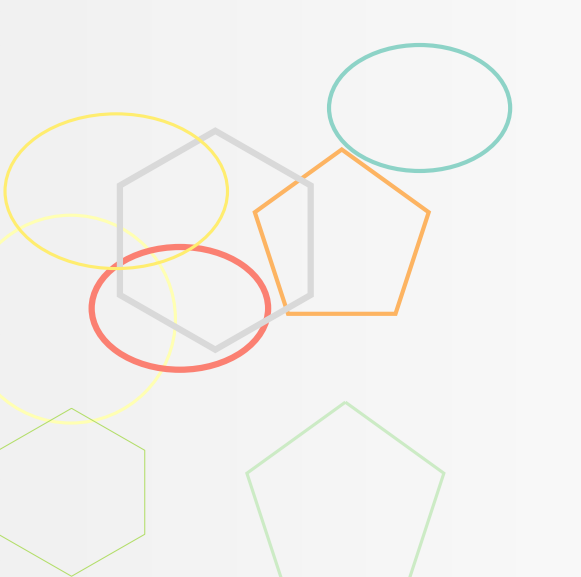[{"shape": "oval", "thickness": 2, "radius": 0.78, "center": [0.722, 0.812]}, {"shape": "circle", "thickness": 1.5, "radius": 0.9, "center": [0.122, 0.447]}, {"shape": "oval", "thickness": 3, "radius": 0.76, "center": [0.309, 0.465]}, {"shape": "pentagon", "thickness": 2, "radius": 0.79, "center": [0.588, 0.583]}, {"shape": "hexagon", "thickness": 0.5, "radius": 0.73, "center": [0.123, 0.147]}, {"shape": "hexagon", "thickness": 3, "radius": 0.95, "center": [0.37, 0.583]}, {"shape": "pentagon", "thickness": 1.5, "radius": 0.89, "center": [0.594, 0.125]}, {"shape": "oval", "thickness": 1.5, "radius": 0.96, "center": [0.2, 0.668]}]